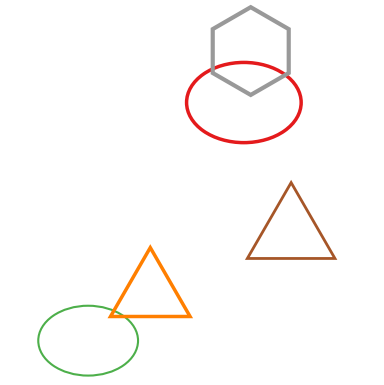[{"shape": "oval", "thickness": 2.5, "radius": 0.74, "center": [0.633, 0.734]}, {"shape": "oval", "thickness": 1.5, "radius": 0.65, "center": [0.229, 0.115]}, {"shape": "triangle", "thickness": 2.5, "radius": 0.6, "center": [0.39, 0.238]}, {"shape": "triangle", "thickness": 2, "radius": 0.66, "center": [0.756, 0.394]}, {"shape": "hexagon", "thickness": 3, "radius": 0.57, "center": [0.651, 0.867]}]